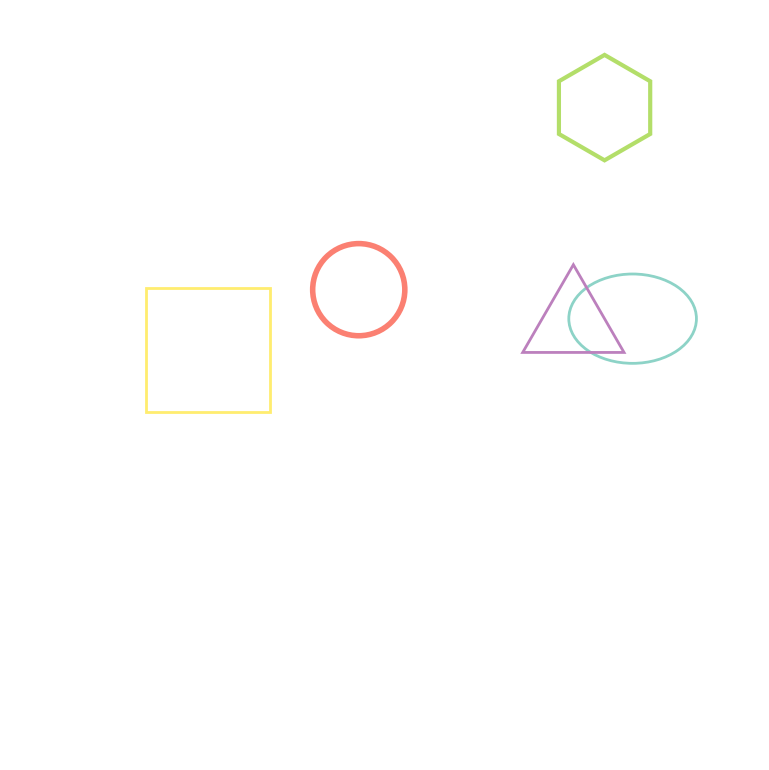[{"shape": "oval", "thickness": 1, "radius": 0.41, "center": [0.822, 0.586]}, {"shape": "circle", "thickness": 2, "radius": 0.3, "center": [0.466, 0.624]}, {"shape": "hexagon", "thickness": 1.5, "radius": 0.34, "center": [0.785, 0.86]}, {"shape": "triangle", "thickness": 1, "radius": 0.38, "center": [0.745, 0.58]}, {"shape": "square", "thickness": 1, "radius": 0.4, "center": [0.27, 0.546]}]